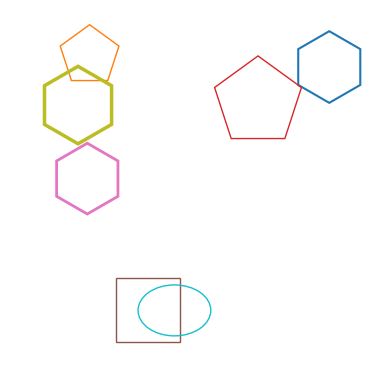[{"shape": "hexagon", "thickness": 1.5, "radius": 0.47, "center": [0.855, 0.826]}, {"shape": "pentagon", "thickness": 1, "radius": 0.4, "center": [0.233, 0.856]}, {"shape": "pentagon", "thickness": 1, "radius": 0.59, "center": [0.67, 0.736]}, {"shape": "square", "thickness": 1, "radius": 0.42, "center": [0.384, 0.195]}, {"shape": "hexagon", "thickness": 2, "radius": 0.46, "center": [0.227, 0.536]}, {"shape": "hexagon", "thickness": 2.5, "radius": 0.5, "center": [0.203, 0.727]}, {"shape": "oval", "thickness": 1, "radius": 0.47, "center": [0.453, 0.194]}]